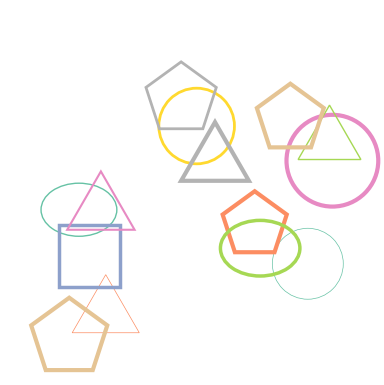[{"shape": "oval", "thickness": 1, "radius": 0.49, "center": [0.205, 0.455]}, {"shape": "circle", "thickness": 0.5, "radius": 0.46, "center": [0.799, 0.315]}, {"shape": "triangle", "thickness": 0.5, "radius": 0.5, "center": [0.275, 0.186]}, {"shape": "pentagon", "thickness": 3, "radius": 0.44, "center": [0.662, 0.416]}, {"shape": "square", "thickness": 2.5, "radius": 0.4, "center": [0.232, 0.335]}, {"shape": "triangle", "thickness": 1.5, "radius": 0.51, "center": [0.262, 0.454]}, {"shape": "circle", "thickness": 3, "radius": 0.6, "center": [0.863, 0.583]}, {"shape": "triangle", "thickness": 1, "radius": 0.47, "center": [0.856, 0.633]}, {"shape": "oval", "thickness": 2.5, "radius": 0.52, "center": [0.676, 0.355]}, {"shape": "circle", "thickness": 2, "radius": 0.49, "center": [0.511, 0.673]}, {"shape": "pentagon", "thickness": 3, "radius": 0.46, "center": [0.754, 0.691]}, {"shape": "pentagon", "thickness": 3, "radius": 0.52, "center": [0.18, 0.123]}, {"shape": "triangle", "thickness": 3, "radius": 0.51, "center": [0.558, 0.581]}, {"shape": "pentagon", "thickness": 2, "radius": 0.48, "center": [0.47, 0.743]}]